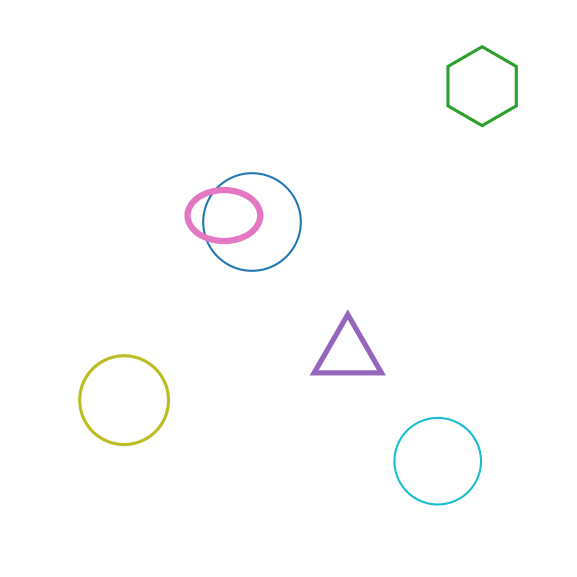[{"shape": "circle", "thickness": 1, "radius": 0.42, "center": [0.436, 0.615]}, {"shape": "hexagon", "thickness": 1.5, "radius": 0.34, "center": [0.835, 0.85]}, {"shape": "triangle", "thickness": 2.5, "radius": 0.34, "center": [0.602, 0.387]}, {"shape": "oval", "thickness": 3, "radius": 0.32, "center": [0.388, 0.626]}, {"shape": "circle", "thickness": 1.5, "radius": 0.38, "center": [0.215, 0.306]}, {"shape": "circle", "thickness": 1, "radius": 0.37, "center": [0.758, 0.201]}]